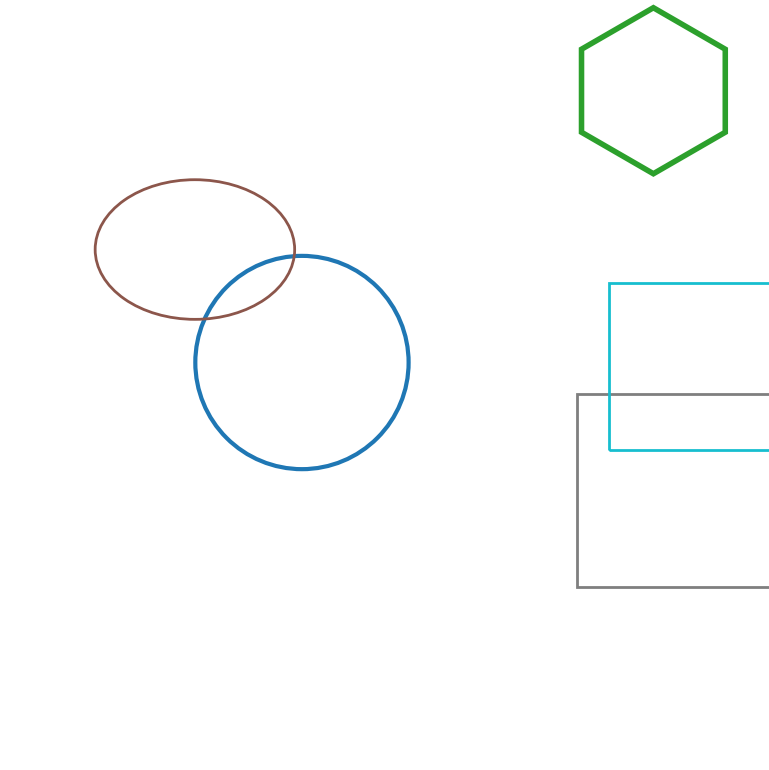[{"shape": "circle", "thickness": 1.5, "radius": 0.69, "center": [0.392, 0.529]}, {"shape": "hexagon", "thickness": 2, "radius": 0.54, "center": [0.849, 0.882]}, {"shape": "oval", "thickness": 1, "radius": 0.65, "center": [0.253, 0.676]}, {"shape": "square", "thickness": 1, "radius": 0.63, "center": [0.875, 0.363]}, {"shape": "square", "thickness": 1, "radius": 0.54, "center": [0.899, 0.524]}]